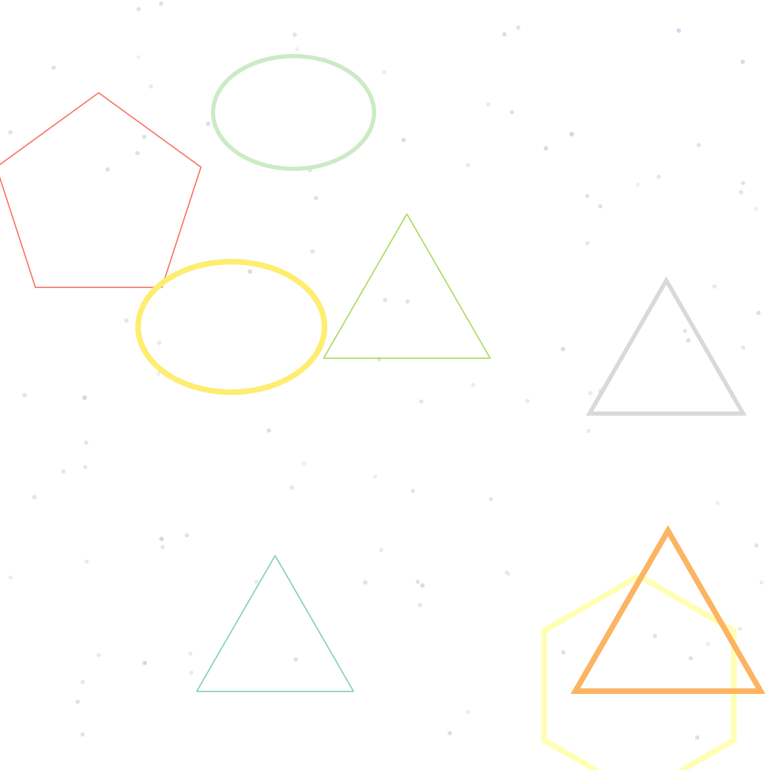[{"shape": "triangle", "thickness": 0.5, "radius": 0.59, "center": [0.357, 0.161]}, {"shape": "hexagon", "thickness": 2, "radius": 0.71, "center": [0.83, 0.11]}, {"shape": "pentagon", "thickness": 0.5, "radius": 0.7, "center": [0.128, 0.74]}, {"shape": "triangle", "thickness": 2, "radius": 0.69, "center": [0.868, 0.172]}, {"shape": "triangle", "thickness": 0.5, "radius": 0.62, "center": [0.528, 0.597]}, {"shape": "triangle", "thickness": 1.5, "radius": 0.58, "center": [0.865, 0.521]}, {"shape": "oval", "thickness": 1.5, "radius": 0.52, "center": [0.381, 0.854]}, {"shape": "oval", "thickness": 2, "radius": 0.61, "center": [0.3, 0.575]}]